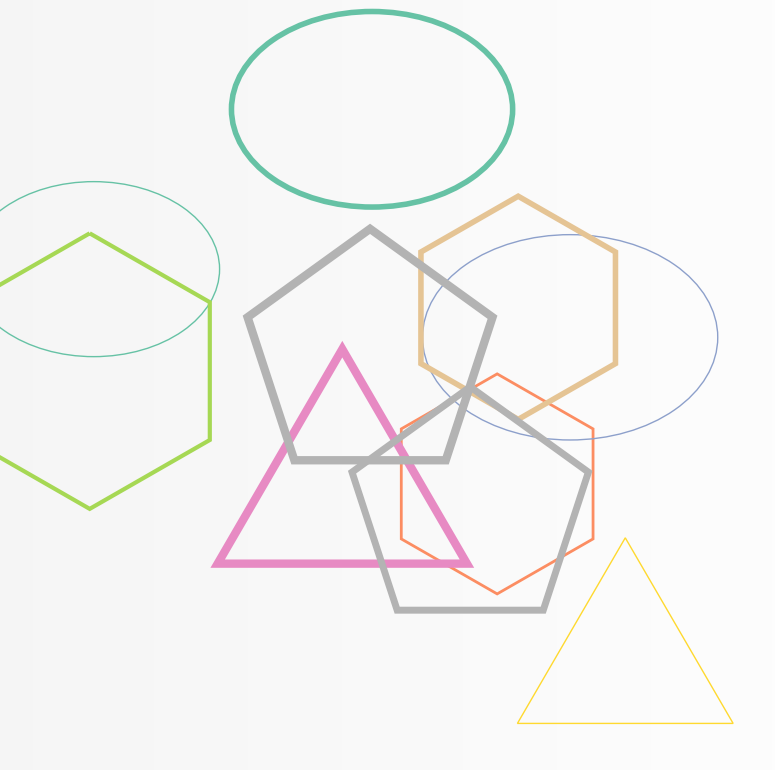[{"shape": "oval", "thickness": 2, "radius": 0.91, "center": [0.48, 0.858]}, {"shape": "oval", "thickness": 0.5, "radius": 0.81, "center": [0.121, 0.65]}, {"shape": "hexagon", "thickness": 1, "radius": 0.71, "center": [0.642, 0.372]}, {"shape": "oval", "thickness": 0.5, "radius": 0.95, "center": [0.736, 0.562]}, {"shape": "triangle", "thickness": 3, "radius": 0.93, "center": [0.442, 0.361]}, {"shape": "hexagon", "thickness": 1.5, "radius": 0.89, "center": [0.116, 0.518]}, {"shape": "triangle", "thickness": 0.5, "radius": 0.8, "center": [0.807, 0.141]}, {"shape": "hexagon", "thickness": 2, "radius": 0.72, "center": [0.669, 0.6]}, {"shape": "pentagon", "thickness": 2.5, "radius": 0.8, "center": [0.607, 0.337]}, {"shape": "pentagon", "thickness": 3, "radius": 0.83, "center": [0.477, 0.537]}]